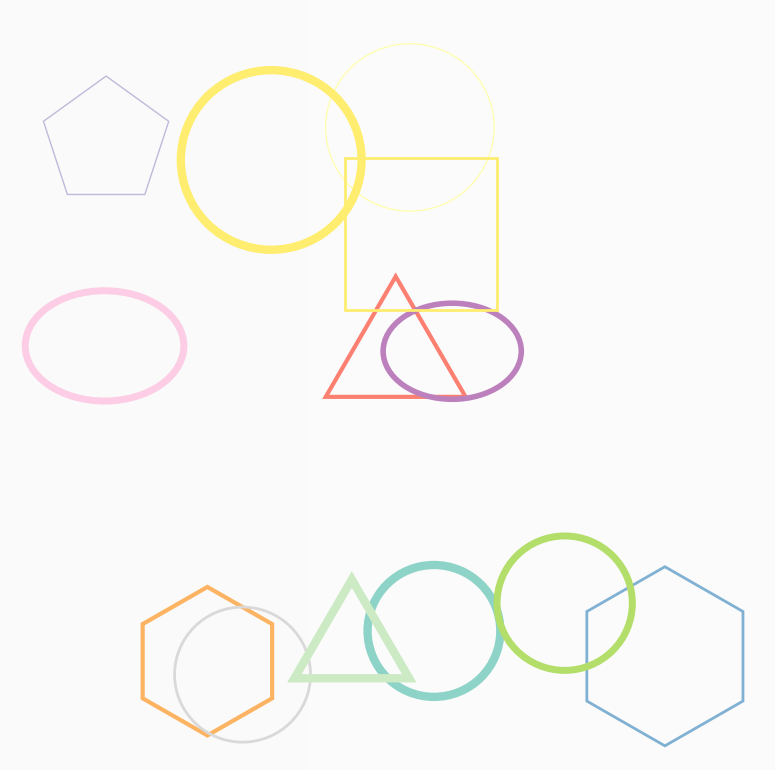[{"shape": "circle", "thickness": 3, "radius": 0.43, "center": [0.56, 0.181]}, {"shape": "circle", "thickness": 0.5, "radius": 0.54, "center": [0.529, 0.834]}, {"shape": "pentagon", "thickness": 0.5, "radius": 0.42, "center": [0.137, 0.816]}, {"shape": "triangle", "thickness": 1.5, "radius": 0.52, "center": [0.511, 0.537]}, {"shape": "hexagon", "thickness": 1, "radius": 0.58, "center": [0.858, 0.148]}, {"shape": "hexagon", "thickness": 1.5, "radius": 0.48, "center": [0.268, 0.141]}, {"shape": "circle", "thickness": 2.5, "radius": 0.44, "center": [0.729, 0.217]}, {"shape": "oval", "thickness": 2.5, "radius": 0.51, "center": [0.135, 0.551]}, {"shape": "circle", "thickness": 1, "radius": 0.44, "center": [0.313, 0.124]}, {"shape": "oval", "thickness": 2, "radius": 0.45, "center": [0.583, 0.544]}, {"shape": "triangle", "thickness": 3, "radius": 0.43, "center": [0.454, 0.162]}, {"shape": "square", "thickness": 1, "radius": 0.49, "center": [0.543, 0.696]}, {"shape": "circle", "thickness": 3, "radius": 0.58, "center": [0.35, 0.792]}]